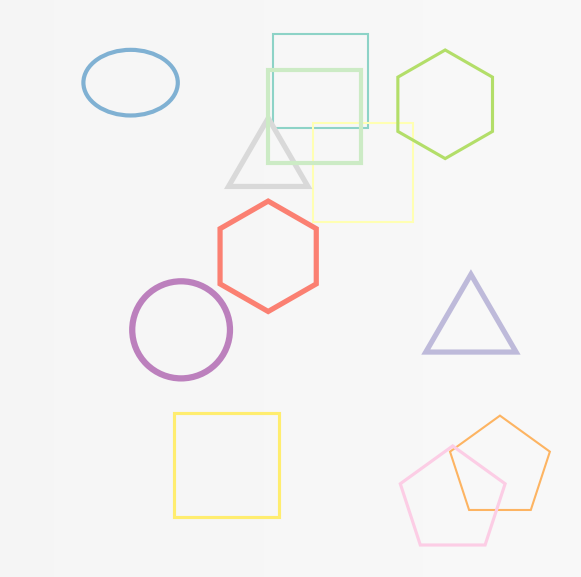[{"shape": "square", "thickness": 1, "radius": 0.41, "center": [0.551, 0.858]}, {"shape": "square", "thickness": 1, "radius": 0.43, "center": [0.624, 0.701]}, {"shape": "triangle", "thickness": 2.5, "radius": 0.45, "center": [0.81, 0.434]}, {"shape": "hexagon", "thickness": 2.5, "radius": 0.48, "center": [0.461, 0.555]}, {"shape": "oval", "thickness": 2, "radius": 0.41, "center": [0.225, 0.856]}, {"shape": "pentagon", "thickness": 1, "radius": 0.45, "center": [0.86, 0.189]}, {"shape": "hexagon", "thickness": 1.5, "radius": 0.47, "center": [0.766, 0.819]}, {"shape": "pentagon", "thickness": 1.5, "radius": 0.47, "center": [0.779, 0.132]}, {"shape": "triangle", "thickness": 2.5, "radius": 0.39, "center": [0.461, 0.716]}, {"shape": "circle", "thickness": 3, "radius": 0.42, "center": [0.312, 0.428]}, {"shape": "square", "thickness": 2, "radius": 0.4, "center": [0.541, 0.798]}, {"shape": "square", "thickness": 1.5, "radius": 0.45, "center": [0.39, 0.194]}]